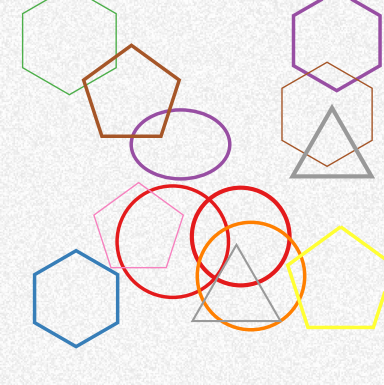[{"shape": "circle", "thickness": 2.5, "radius": 0.72, "center": [0.449, 0.372]}, {"shape": "circle", "thickness": 3, "radius": 0.63, "center": [0.625, 0.386]}, {"shape": "hexagon", "thickness": 2.5, "radius": 0.62, "center": [0.198, 0.224]}, {"shape": "hexagon", "thickness": 1, "radius": 0.7, "center": [0.18, 0.894]}, {"shape": "hexagon", "thickness": 2.5, "radius": 0.65, "center": [0.875, 0.894]}, {"shape": "oval", "thickness": 2.5, "radius": 0.64, "center": [0.469, 0.625]}, {"shape": "circle", "thickness": 2.5, "radius": 0.7, "center": [0.652, 0.283]}, {"shape": "pentagon", "thickness": 2.5, "radius": 0.72, "center": [0.885, 0.266]}, {"shape": "pentagon", "thickness": 2.5, "radius": 0.65, "center": [0.341, 0.752]}, {"shape": "hexagon", "thickness": 1, "radius": 0.68, "center": [0.849, 0.703]}, {"shape": "pentagon", "thickness": 1, "radius": 0.61, "center": [0.36, 0.404]}, {"shape": "triangle", "thickness": 1.5, "radius": 0.66, "center": [0.614, 0.232]}, {"shape": "triangle", "thickness": 3, "radius": 0.59, "center": [0.862, 0.601]}]